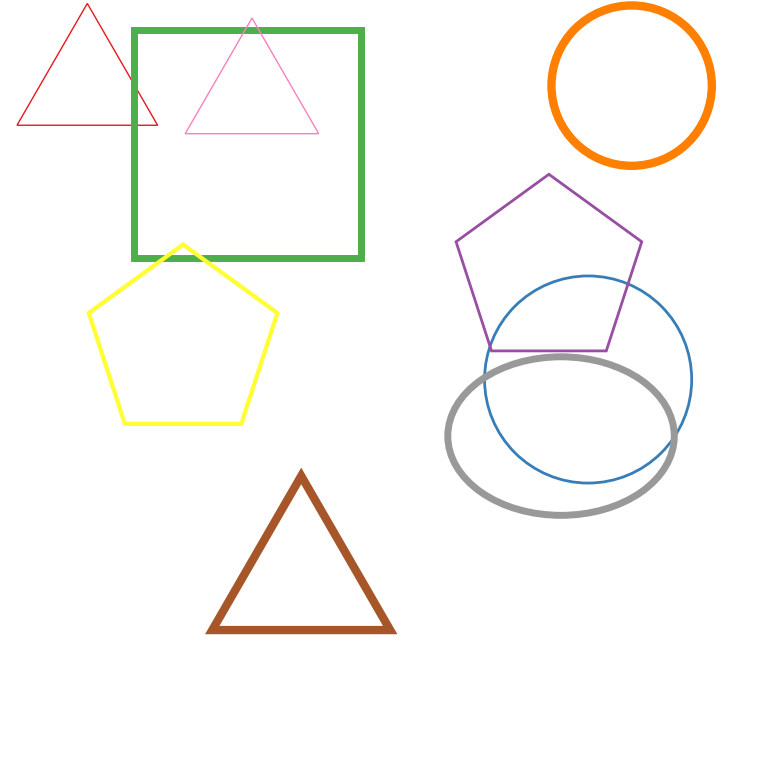[{"shape": "triangle", "thickness": 0.5, "radius": 0.53, "center": [0.113, 0.89]}, {"shape": "circle", "thickness": 1, "radius": 0.67, "center": [0.764, 0.507]}, {"shape": "square", "thickness": 2.5, "radius": 0.74, "center": [0.321, 0.813]}, {"shape": "pentagon", "thickness": 1, "radius": 0.63, "center": [0.713, 0.647]}, {"shape": "circle", "thickness": 3, "radius": 0.52, "center": [0.82, 0.889]}, {"shape": "pentagon", "thickness": 1.5, "radius": 0.64, "center": [0.238, 0.554]}, {"shape": "triangle", "thickness": 3, "radius": 0.67, "center": [0.391, 0.248]}, {"shape": "triangle", "thickness": 0.5, "radius": 0.5, "center": [0.327, 0.876]}, {"shape": "oval", "thickness": 2.5, "radius": 0.74, "center": [0.729, 0.434]}]